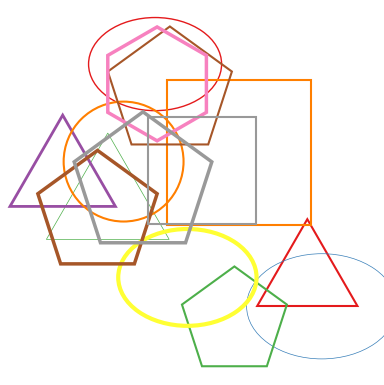[{"shape": "triangle", "thickness": 1.5, "radius": 0.75, "center": [0.798, 0.28]}, {"shape": "oval", "thickness": 1, "radius": 0.86, "center": [0.403, 0.834]}, {"shape": "oval", "thickness": 0.5, "radius": 0.98, "center": [0.836, 0.204]}, {"shape": "pentagon", "thickness": 1.5, "radius": 0.72, "center": [0.609, 0.165]}, {"shape": "triangle", "thickness": 0.5, "radius": 0.92, "center": [0.28, 0.47]}, {"shape": "triangle", "thickness": 2, "radius": 0.79, "center": [0.163, 0.543]}, {"shape": "circle", "thickness": 1.5, "radius": 0.78, "center": [0.321, 0.58]}, {"shape": "square", "thickness": 1.5, "radius": 0.94, "center": [0.621, 0.604]}, {"shape": "oval", "thickness": 3, "radius": 0.9, "center": [0.487, 0.279]}, {"shape": "pentagon", "thickness": 1.5, "radius": 0.85, "center": [0.441, 0.762]}, {"shape": "pentagon", "thickness": 2.5, "radius": 0.81, "center": [0.253, 0.446]}, {"shape": "hexagon", "thickness": 2.5, "radius": 0.74, "center": [0.408, 0.782]}, {"shape": "square", "thickness": 1.5, "radius": 0.7, "center": [0.524, 0.557]}, {"shape": "pentagon", "thickness": 2.5, "radius": 0.94, "center": [0.371, 0.521]}]